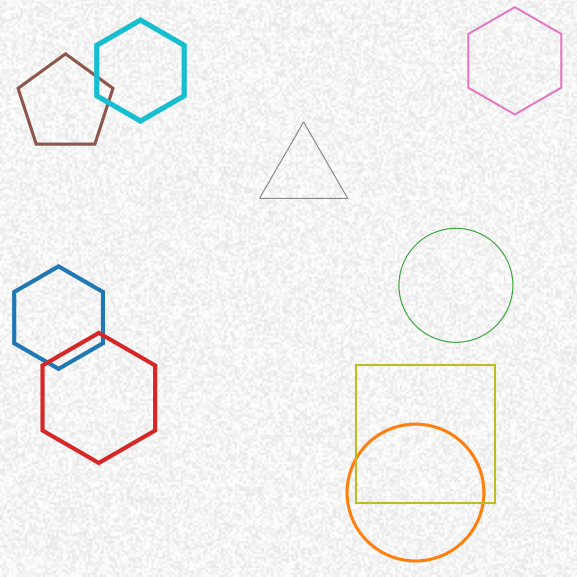[{"shape": "hexagon", "thickness": 2, "radius": 0.44, "center": [0.101, 0.449]}, {"shape": "circle", "thickness": 1.5, "radius": 0.59, "center": [0.719, 0.146]}, {"shape": "circle", "thickness": 0.5, "radius": 0.49, "center": [0.789, 0.505]}, {"shape": "hexagon", "thickness": 2, "radius": 0.56, "center": [0.171, 0.31]}, {"shape": "pentagon", "thickness": 1.5, "radius": 0.43, "center": [0.113, 0.819]}, {"shape": "hexagon", "thickness": 1, "radius": 0.46, "center": [0.891, 0.894]}, {"shape": "triangle", "thickness": 0.5, "radius": 0.44, "center": [0.526, 0.7]}, {"shape": "square", "thickness": 1, "radius": 0.6, "center": [0.737, 0.248]}, {"shape": "hexagon", "thickness": 2.5, "radius": 0.44, "center": [0.243, 0.877]}]